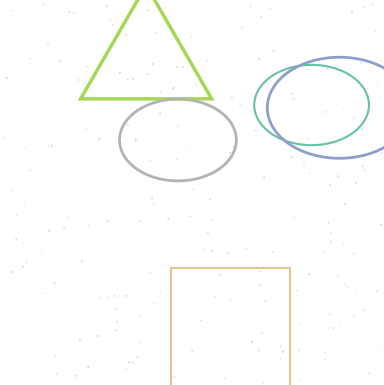[{"shape": "oval", "thickness": 1.5, "radius": 0.74, "center": [0.809, 0.727]}, {"shape": "oval", "thickness": 2, "radius": 0.94, "center": [0.882, 0.72]}, {"shape": "triangle", "thickness": 2.5, "radius": 0.98, "center": [0.38, 0.842]}, {"shape": "square", "thickness": 1.5, "radius": 0.77, "center": [0.598, 0.149]}, {"shape": "oval", "thickness": 2, "radius": 0.76, "center": [0.462, 0.636]}]